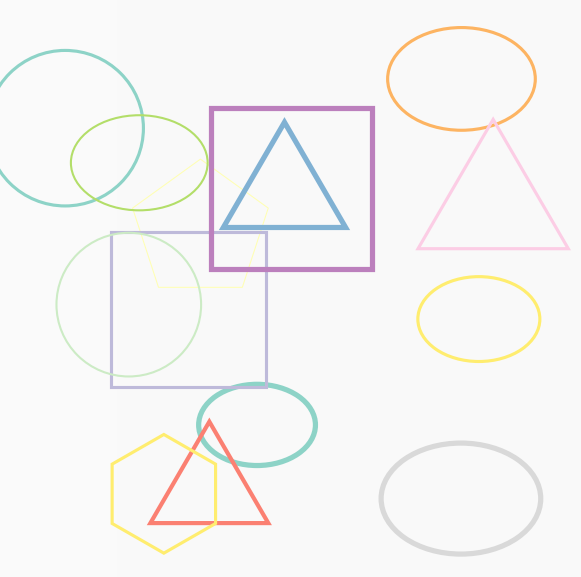[{"shape": "oval", "thickness": 2.5, "radius": 0.5, "center": [0.442, 0.263]}, {"shape": "circle", "thickness": 1.5, "radius": 0.67, "center": [0.112, 0.777]}, {"shape": "pentagon", "thickness": 0.5, "radius": 0.61, "center": [0.345, 0.601]}, {"shape": "square", "thickness": 1.5, "radius": 0.67, "center": [0.325, 0.463]}, {"shape": "triangle", "thickness": 2, "radius": 0.59, "center": [0.36, 0.152]}, {"shape": "triangle", "thickness": 2.5, "radius": 0.61, "center": [0.489, 0.666]}, {"shape": "oval", "thickness": 1.5, "radius": 0.64, "center": [0.794, 0.862]}, {"shape": "oval", "thickness": 1, "radius": 0.59, "center": [0.24, 0.717]}, {"shape": "triangle", "thickness": 1.5, "radius": 0.75, "center": [0.848, 0.643]}, {"shape": "oval", "thickness": 2.5, "radius": 0.69, "center": [0.793, 0.136]}, {"shape": "square", "thickness": 2.5, "radius": 0.7, "center": [0.501, 0.673]}, {"shape": "circle", "thickness": 1, "radius": 0.62, "center": [0.222, 0.472]}, {"shape": "oval", "thickness": 1.5, "radius": 0.52, "center": [0.824, 0.447]}, {"shape": "hexagon", "thickness": 1.5, "radius": 0.51, "center": [0.282, 0.144]}]